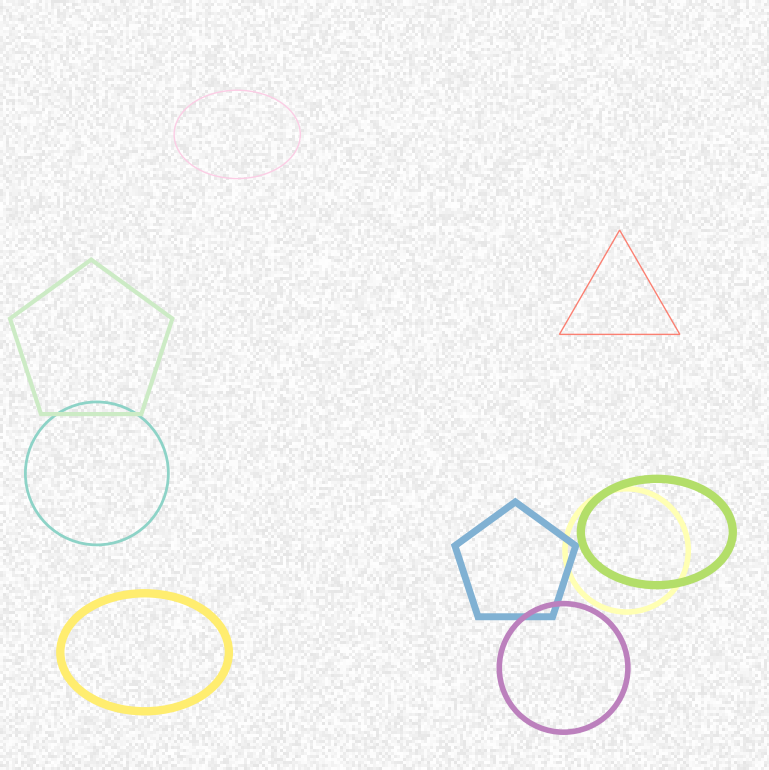[{"shape": "circle", "thickness": 1, "radius": 0.46, "center": [0.126, 0.385]}, {"shape": "circle", "thickness": 2, "radius": 0.4, "center": [0.814, 0.285]}, {"shape": "triangle", "thickness": 0.5, "radius": 0.45, "center": [0.805, 0.611]}, {"shape": "pentagon", "thickness": 2.5, "radius": 0.41, "center": [0.669, 0.266]}, {"shape": "oval", "thickness": 3, "radius": 0.49, "center": [0.853, 0.309]}, {"shape": "oval", "thickness": 0.5, "radius": 0.41, "center": [0.308, 0.825]}, {"shape": "circle", "thickness": 2, "radius": 0.42, "center": [0.732, 0.133]}, {"shape": "pentagon", "thickness": 1.5, "radius": 0.55, "center": [0.118, 0.552]}, {"shape": "oval", "thickness": 3, "radius": 0.55, "center": [0.188, 0.153]}]